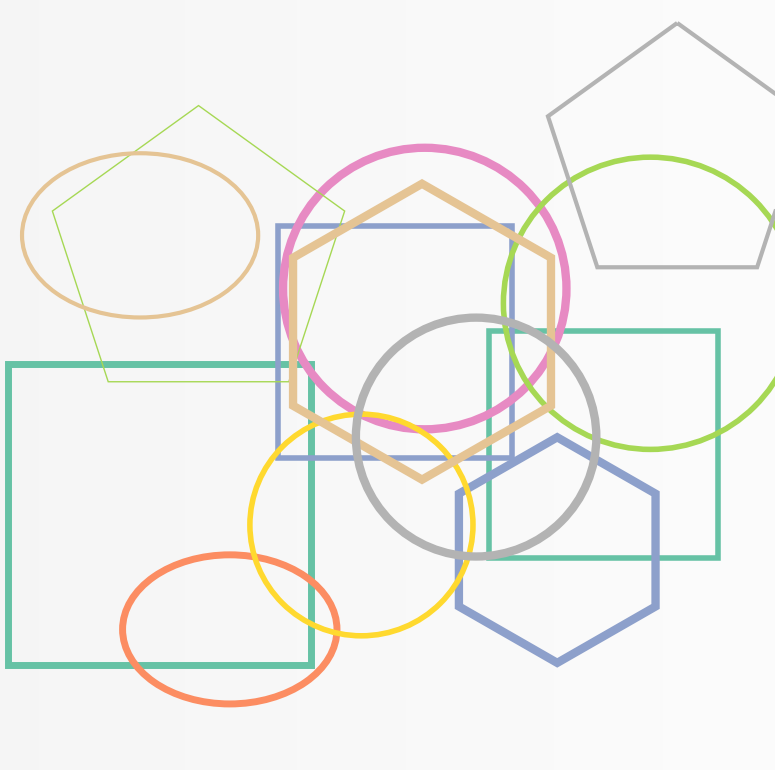[{"shape": "square", "thickness": 2, "radius": 0.74, "center": [0.779, 0.423]}, {"shape": "square", "thickness": 2.5, "radius": 0.98, "center": [0.206, 0.332]}, {"shape": "oval", "thickness": 2.5, "radius": 0.69, "center": [0.296, 0.183]}, {"shape": "square", "thickness": 2, "radius": 0.75, "center": [0.51, 0.555]}, {"shape": "hexagon", "thickness": 3, "radius": 0.73, "center": [0.719, 0.286]}, {"shape": "circle", "thickness": 3, "radius": 0.91, "center": [0.548, 0.625]}, {"shape": "pentagon", "thickness": 0.5, "radius": 0.99, "center": [0.256, 0.665]}, {"shape": "circle", "thickness": 2, "radius": 0.95, "center": [0.839, 0.606]}, {"shape": "circle", "thickness": 2, "radius": 0.72, "center": [0.466, 0.318]}, {"shape": "hexagon", "thickness": 3, "radius": 0.96, "center": [0.545, 0.569]}, {"shape": "oval", "thickness": 1.5, "radius": 0.76, "center": [0.181, 0.694]}, {"shape": "circle", "thickness": 3, "radius": 0.78, "center": [0.614, 0.432]}, {"shape": "pentagon", "thickness": 1.5, "radius": 0.88, "center": [0.874, 0.795]}]